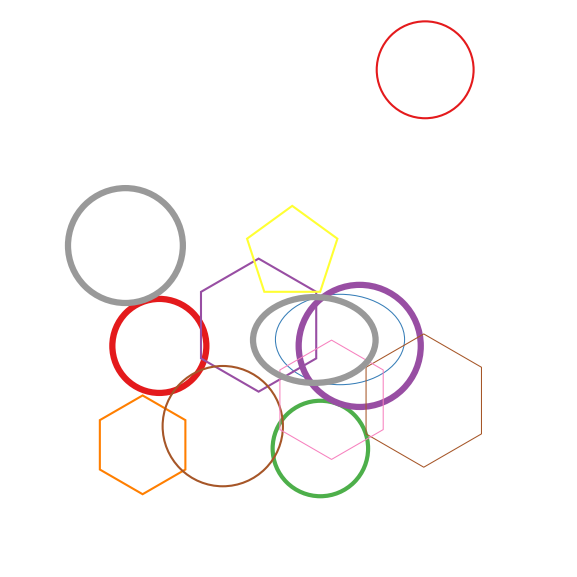[{"shape": "circle", "thickness": 1, "radius": 0.42, "center": [0.736, 0.878]}, {"shape": "circle", "thickness": 3, "radius": 0.41, "center": [0.276, 0.4]}, {"shape": "oval", "thickness": 0.5, "radius": 0.56, "center": [0.589, 0.411]}, {"shape": "circle", "thickness": 2, "radius": 0.41, "center": [0.555, 0.223]}, {"shape": "hexagon", "thickness": 1, "radius": 0.58, "center": [0.448, 0.436]}, {"shape": "circle", "thickness": 3, "radius": 0.53, "center": [0.623, 0.4]}, {"shape": "hexagon", "thickness": 1, "radius": 0.43, "center": [0.247, 0.229]}, {"shape": "pentagon", "thickness": 1, "radius": 0.41, "center": [0.506, 0.56]}, {"shape": "circle", "thickness": 1, "radius": 0.52, "center": [0.386, 0.261]}, {"shape": "hexagon", "thickness": 0.5, "radius": 0.58, "center": [0.734, 0.305]}, {"shape": "hexagon", "thickness": 0.5, "radius": 0.52, "center": [0.574, 0.307]}, {"shape": "circle", "thickness": 3, "radius": 0.5, "center": [0.217, 0.574]}, {"shape": "oval", "thickness": 3, "radius": 0.53, "center": [0.544, 0.41]}]